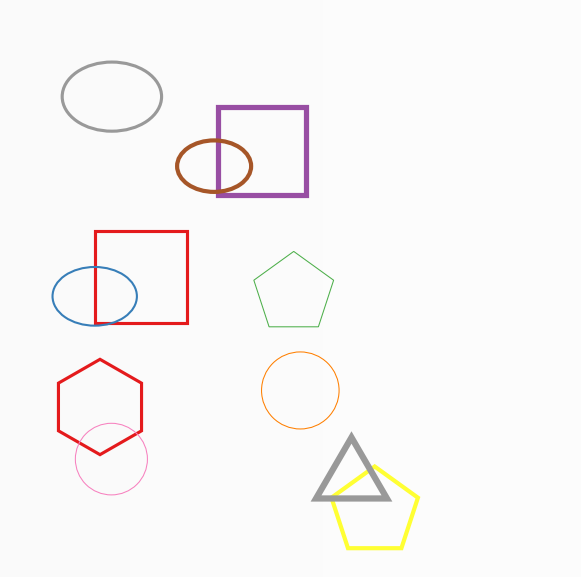[{"shape": "hexagon", "thickness": 1.5, "radius": 0.41, "center": [0.172, 0.294]}, {"shape": "square", "thickness": 1.5, "radius": 0.4, "center": [0.243, 0.519]}, {"shape": "oval", "thickness": 1, "radius": 0.36, "center": [0.163, 0.486]}, {"shape": "pentagon", "thickness": 0.5, "radius": 0.36, "center": [0.505, 0.492]}, {"shape": "square", "thickness": 2.5, "radius": 0.38, "center": [0.45, 0.738]}, {"shape": "circle", "thickness": 0.5, "radius": 0.33, "center": [0.517, 0.323]}, {"shape": "pentagon", "thickness": 2, "radius": 0.39, "center": [0.645, 0.113]}, {"shape": "oval", "thickness": 2, "radius": 0.32, "center": [0.368, 0.711]}, {"shape": "circle", "thickness": 0.5, "radius": 0.31, "center": [0.192, 0.204]}, {"shape": "triangle", "thickness": 3, "radius": 0.35, "center": [0.605, 0.171]}, {"shape": "oval", "thickness": 1.5, "radius": 0.43, "center": [0.192, 0.832]}]